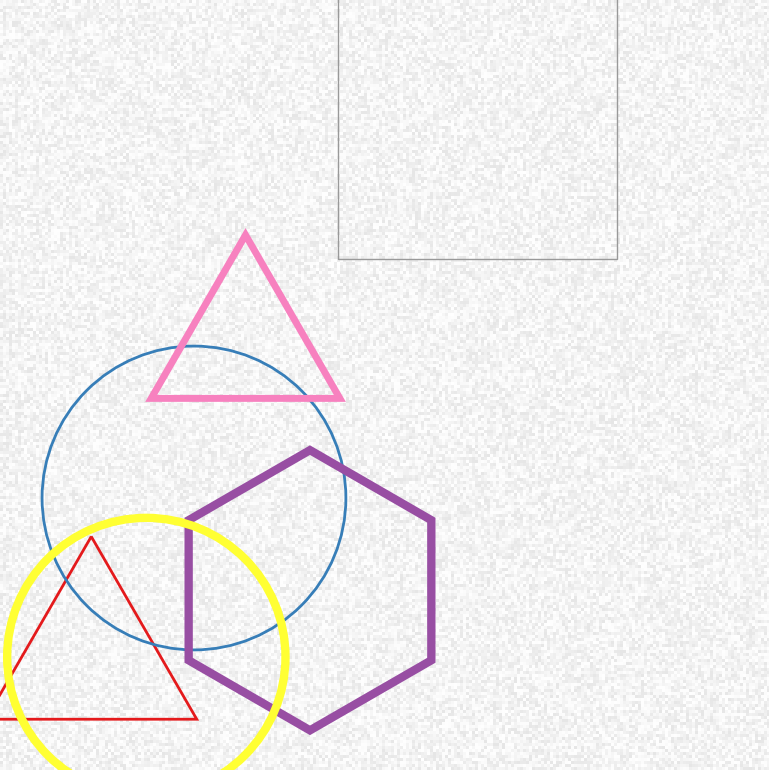[{"shape": "triangle", "thickness": 1, "radius": 0.79, "center": [0.119, 0.145]}, {"shape": "circle", "thickness": 1, "radius": 0.99, "center": [0.252, 0.353]}, {"shape": "hexagon", "thickness": 3, "radius": 0.91, "center": [0.403, 0.233]}, {"shape": "circle", "thickness": 3, "radius": 0.9, "center": [0.19, 0.147]}, {"shape": "triangle", "thickness": 2.5, "radius": 0.71, "center": [0.319, 0.553]}, {"shape": "square", "thickness": 0.5, "radius": 0.91, "center": [0.621, 0.845]}]